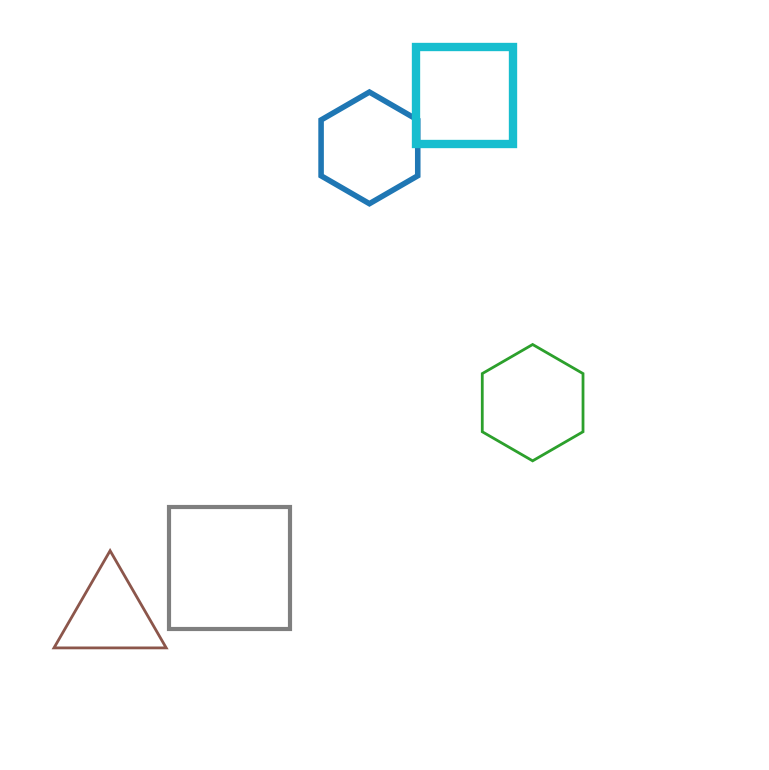[{"shape": "hexagon", "thickness": 2, "radius": 0.36, "center": [0.48, 0.808]}, {"shape": "hexagon", "thickness": 1, "radius": 0.38, "center": [0.692, 0.477]}, {"shape": "triangle", "thickness": 1, "radius": 0.42, "center": [0.143, 0.201]}, {"shape": "square", "thickness": 1.5, "radius": 0.39, "center": [0.298, 0.262]}, {"shape": "square", "thickness": 3, "radius": 0.31, "center": [0.604, 0.876]}]